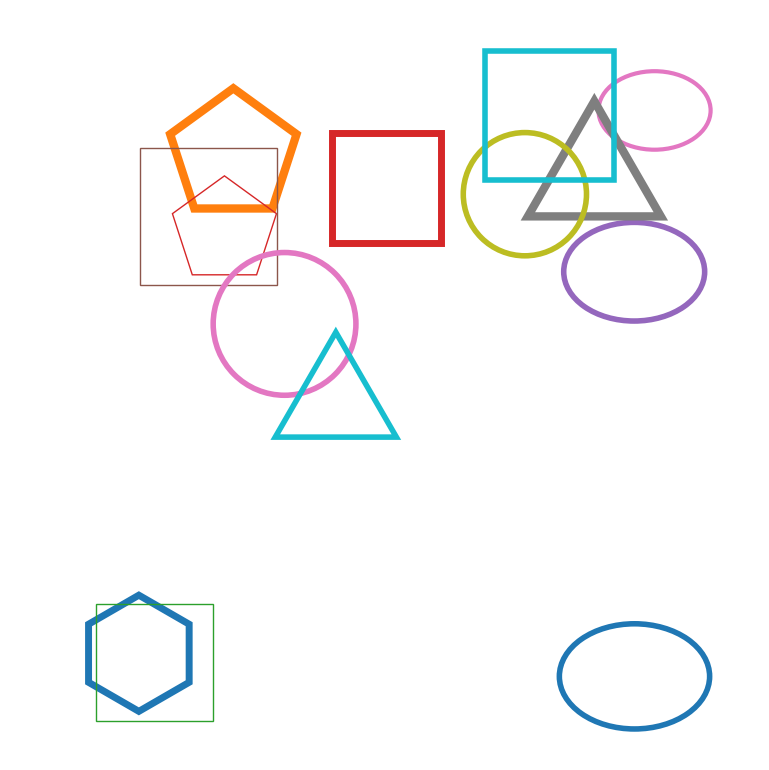[{"shape": "hexagon", "thickness": 2.5, "radius": 0.38, "center": [0.18, 0.152]}, {"shape": "oval", "thickness": 2, "radius": 0.49, "center": [0.824, 0.122]}, {"shape": "pentagon", "thickness": 3, "radius": 0.43, "center": [0.303, 0.799]}, {"shape": "square", "thickness": 0.5, "radius": 0.38, "center": [0.201, 0.139]}, {"shape": "pentagon", "thickness": 0.5, "radius": 0.36, "center": [0.291, 0.701]}, {"shape": "square", "thickness": 2.5, "radius": 0.36, "center": [0.502, 0.756]}, {"shape": "oval", "thickness": 2, "radius": 0.46, "center": [0.824, 0.647]}, {"shape": "square", "thickness": 0.5, "radius": 0.45, "center": [0.271, 0.719]}, {"shape": "circle", "thickness": 2, "radius": 0.46, "center": [0.37, 0.579]}, {"shape": "oval", "thickness": 1.5, "radius": 0.36, "center": [0.85, 0.857]}, {"shape": "triangle", "thickness": 3, "radius": 0.5, "center": [0.772, 0.769]}, {"shape": "circle", "thickness": 2, "radius": 0.4, "center": [0.682, 0.748]}, {"shape": "square", "thickness": 2, "radius": 0.42, "center": [0.714, 0.85]}, {"shape": "triangle", "thickness": 2, "radius": 0.45, "center": [0.436, 0.478]}]